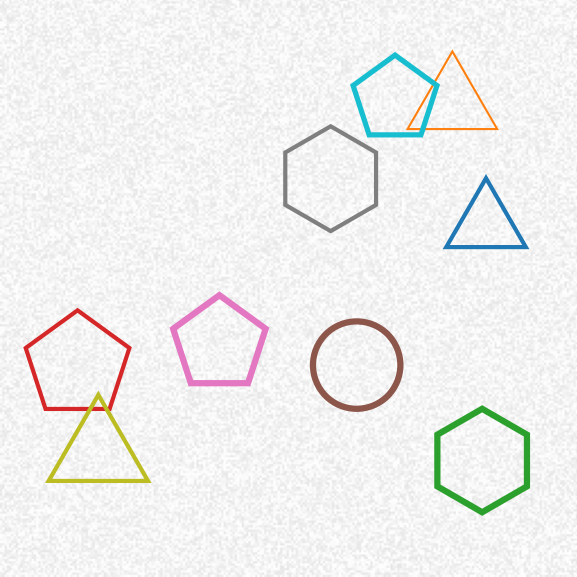[{"shape": "triangle", "thickness": 2, "radius": 0.4, "center": [0.842, 0.611]}, {"shape": "triangle", "thickness": 1, "radius": 0.45, "center": [0.783, 0.82]}, {"shape": "hexagon", "thickness": 3, "radius": 0.45, "center": [0.835, 0.202]}, {"shape": "pentagon", "thickness": 2, "radius": 0.47, "center": [0.134, 0.367]}, {"shape": "circle", "thickness": 3, "radius": 0.38, "center": [0.618, 0.367]}, {"shape": "pentagon", "thickness": 3, "radius": 0.42, "center": [0.38, 0.404]}, {"shape": "hexagon", "thickness": 2, "radius": 0.45, "center": [0.573, 0.69]}, {"shape": "triangle", "thickness": 2, "radius": 0.5, "center": [0.17, 0.216]}, {"shape": "pentagon", "thickness": 2.5, "radius": 0.38, "center": [0.684, 0.827]}]